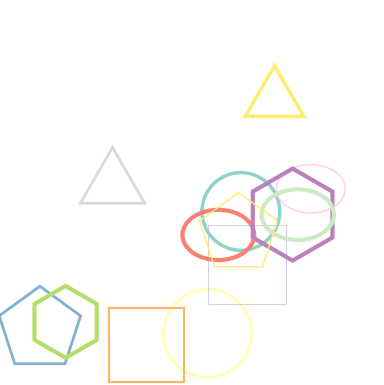[{"shape": "circle", "thickness": 2.5, "radius": 0.5, "center": [0.626, 0.451]}, {"shape": "circle", "thickness": 2, "radius": 0.57, "center": [0.539, 0.134]}, {"shape": "square", "thickness": 0.5, "radius": 0.51, "center": [0.642, 0.313]}, {"shape": "oval", "thickness": 3, "radius": 0.47, "center": [0.567, 0.39]}, {"shape": "pentagon", "thickness": 2, "radius": 0.56, "center": [0.104, 0.145]}, {"shape": "square", "thickness": 1.5, "radius": 0.48, "center": [0.38, 0.103]}, {"shape": "hexagon", "thickness": 3, "radius": 0.47, "center": [0.17, 0.164]}, {"shape": "oval", "thickness": 1, "radius": 0.45, "center": [0.807, 0.51]}, {"shape": "triangle", "thickness": 2, "radius": 0.48, "center": [0.292, 0.52]}, {"shape": "hexagon", "thickness": 3, "radius": 0.6, "center": [0.76, 0.443]}, {"shape": "oval", "thickness": 3, "radius": 0.47, "center": [0.773, 0.442]}, {"shape": "pentagon", "thickness": 1, "radius": 0.53, "center": [0.62, 0.393]}, {"shape": "triangle", "thickness": 2.5, "radius": 0.44, "center": [0.713, 0.741]}]